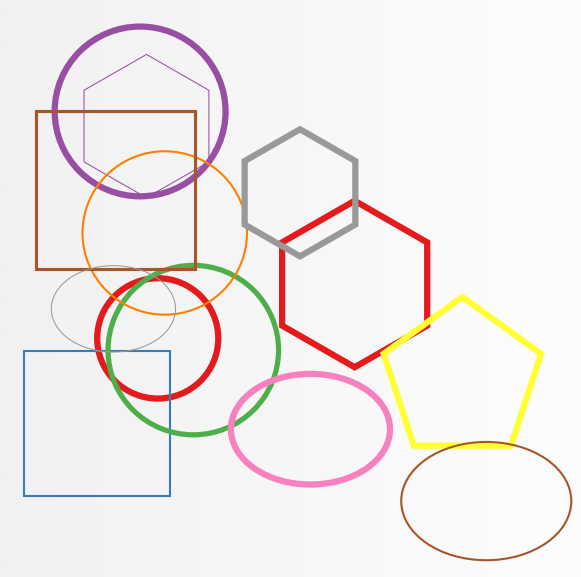[{"shape": "hexagon", "thickness": 3, "radius": 0.72, "center": [0.61, 0.507]}, {"shape": "circle", "thickness": 3, "radius": 0.52, "center": [0.271, 0.413]}, {"shape": "square", "thickness": 1, "radius": 0.63, "center": [0.167, 0.266]}, {"shape": "circle", "thickness": 2.5, "radius": 0.73, "center": [0.333, 0.393]}, {"shape": "circle", "thickness": 3, "radius": 0.74, "center": [0.241, 0.806]}, {"shape": "hexagon", "thickness": 0.5, "radius": 0.62, "center": [0.252, 0.781]}, {"shape": "circle", "thickness": 1, "radius": 0.71, "center": [0.283, 0.596]}, {"shape": "pentagon", "thickness": 3, "radius": 0.71, "center": [0.795, 0.343]}, {"shape": "oval", "thickness": 1, "radius": 0.73, "center": [0.837, 0.131]}, {"shape": "square", "thickness": 1.5, "radius": 0.68, "center": [0.199, 0.67]}, {"shape": "oval", "thickness": 3, "radius": 0.68, "center": [0.534, 0.256]}, {"shape": "oval", "thickness": 0.5, "radius": 0.53, "center": [0.195, 0.464]}, {"shape": "hexagon", "thickness": 3, "radius": 0.55, "center": [0.516, 0.665]}]